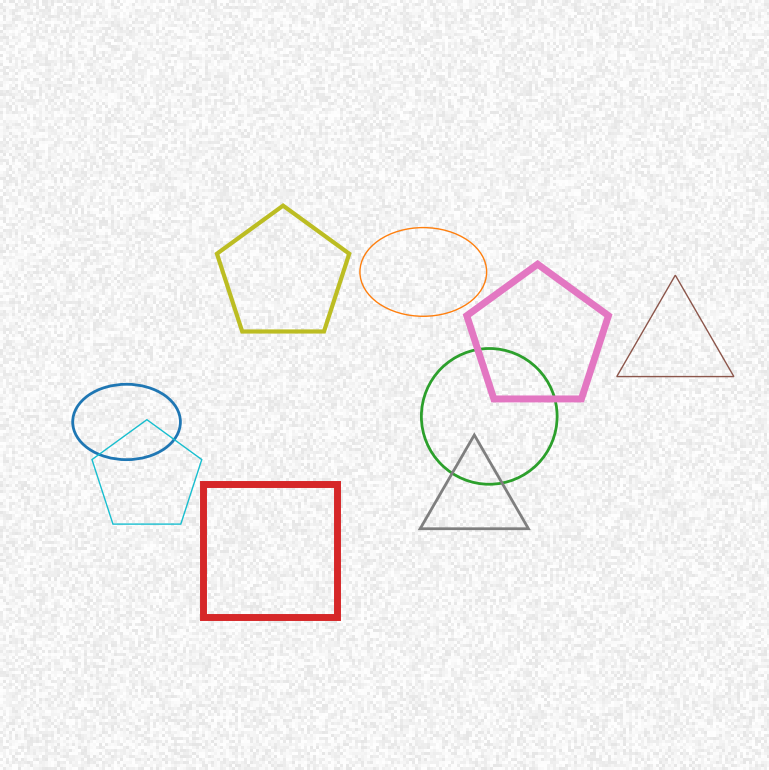[{"shape": "oval", "thickness": 1, "radius": 0.35, "center": [0.164, 0.452]}, {"shape": "oval", "thickness": 0.5, "radius": 0.41, "center": [0.55, 0.647]}, {"shape": "circle", "thickness": 1, "radius": 0.44, "center": [0.635, 0.459]}, {"shape": "square", "thickness": 2.5, "radius": 0.43, "center": [0.351, 0.285]}, {"shape": "triangle", "thickness": 0.5, "radius": 0.44, "center": [0.877, 0.555]}, {"shape": "pentagon", "thickness": 2.5, "radius": 0.48, "center": [0.698, 0.56]}, {"shape": "triangle", "thickness": 1, "radius": 0.41, "center": [0.616, 0.354]}, {"shape": "pentagon", "thickness": 1.5, "radius": 0.45, "center": [0.368, 0.643]}, {"shape": "pentagon", "thickness": 0.5, "radius": 0.37, "center": [0.191, 0.38]}]